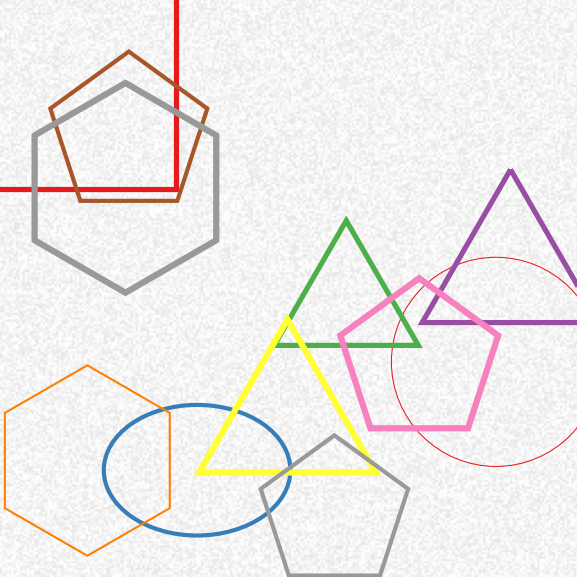[{"shape": "circle", "thickness": 0.5, "radius": 0.91, "center": [0.859, 0.373]}, {"shape": "square", "thickness": 2.5, "radius": 0.99, "center": [0.106, 0.87]}, {"shape": "oval", "thickness": 2, "radius": 0.81, "center": [0.341, 0.185]}, {"shape": "triangle", "thickness": 2.5, "radius": 0.72, "center": [0.6, 0.473]}, {"shape": "triangle", "thickness": 2.5, "radius": 0.88, "center": [0.884, 0.529]}, {"shape": "hexagon", "thickness": 1, "radius": 0.82, "center": [0.151, 0.202]}, {"shape": "triangle", "thickness": 3, "radius": 0.88, "center": [0.498, 0.269]}, {"shape": "pentagon", "thickness": 2, "radius": 0.71, "center": [0.223, 0.767]}, {"shape": "pentagon", "thickness": 3, "radius": 0.72, "center": [0.726, 0.374]}, {"shape": "pentagon", "thickness": 2, "radius": 0.67, "center": [0.579, 0.111]}, {"shape": "hexagon", "thickness": 3, "radius": 0.91, "center": [0.217, 0.674]}]